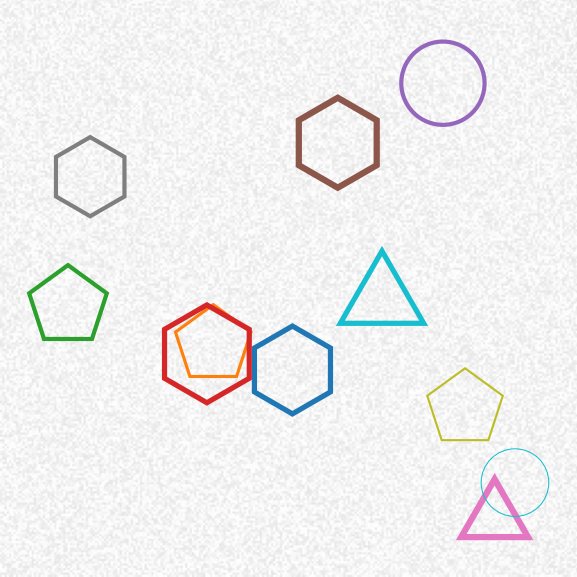[{"shape": "hexagon", "thickness": 2.5, "radius": 0.38, "center": [0.506, 0.358]}, {"shape": "pentagon", "thickness": 1.5, "radius": 0.34, "center": [0.369, 0.403]}, {"shape": "pentagon", "thickness": 2, "radius": 0.35, "center": [0.118, 0.469]}, {"shape": "hexagon", "thickness": 2.5, "radius": 0.42, "center": [0.358, 0.386]}, {"shape": "circle", "thickness": 2, "radius": 0.36, "center": [0.767, 0.855]}, {"shape": "hexagon", "thickness": 3, "radius": 0.39, "center": [0.585, 0.752]}, {"shape": "triangle", "thickness": 3, "radius": 0.33, "center": [0.856, 0.103]}, {"shape": "hexagon", "thickness": 2, "radius": 0.34, "center": [0.156, 0.693]}, {"shape": "pentagon", "thickness": 1, "radius": 0.34, "center": [0.805, 0.293]}, {"shape": "circle", "thickness": 0.5, "radius": 0.29, "center": [0.892, 0.163]}, {"shape": "triangle", "thickness": 2.5, "radius": 0.42, "center": [0.661, 0.481]}]